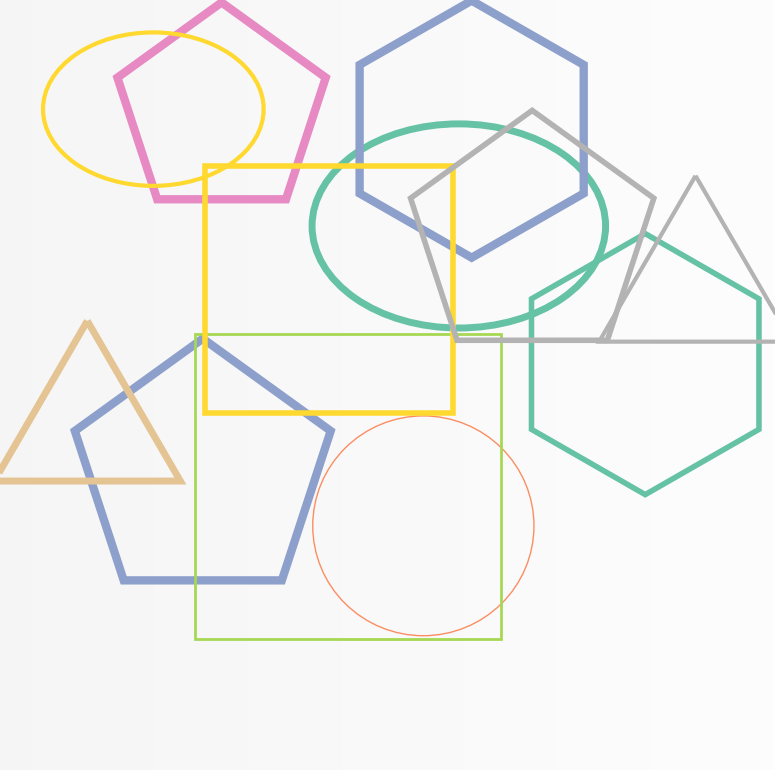[{"shape": "hexagon", "thickness": 2, "radius": 0.85, "center": [0.833, 0.527]}, {"shape": "oval", "thickness": 2.5, "radius": 0.95, "center": [0.592, 0.707]}, {"shape": "circle", "thickness": 0.5, "radius": 0.71, "center": [0.546, 0.317]}, {"shape": "hexagon", "thickness": 3, "radius": 0.83, "center": [0.609, 0.832]}, {"shape": "pentagon", "thickness": 3, "radius": 0.87, "center": [0.262, 0.387]}, {"shape": "pentagon", "thickness": 3, "radius": 0.71, "center": [0.286, 0.856]}, {"shape": "square", "thickness": 1, "radius": 0.99, "center": [0.449, 0.368]}, {"shape": "square", "thickness": 2, "radius": 0.8, "center": [0.425, 0.624]}, {"shape": "oval", "thickness": 1.5, "radius": 0.71, "center": [0.198, 0.858]}, {"shape": "triangle", "thickness": 2.5, "radius": 0.69, "center": [0.113, 0.445]}, {"shape": "triangle", "thickness": 1.5, "radius": 0.72, "center": [0.897, 0.628]}, {"shape": "pentagon", "thickness": 2, "radius": 0.83, "center": [0.687, 0.692]}]